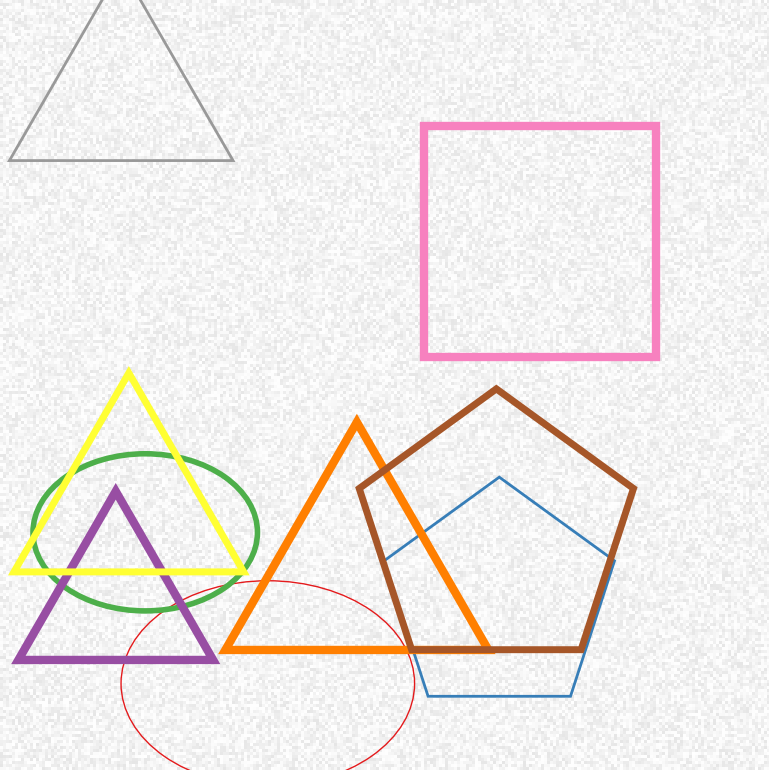[{"shape": "oval", "thickness": 0.5, "radius": 0.95, "center": [0.348, 0.112]}, {"shape": "pentagon", "thickness": 1, "radius": 0.79, "center": [0.648, 0.223]}, {"shape": "oval", "thickness": 2, "radius": 0.73, "center": [0.189, 0.309]}, {"shape": "triangle", "thickness": 3, "radius": 0.73, "center": [0.15, 0.216]}, {"shape": "triangle", "thickness": 3, "radius": 0.99, "center": [0.463, 0.255]}, {"shape": "triangle", "thickness": 2.5, "radius": 0.86, "center": [0.167, 0.343]}, {"shape": "pentagon", "thickness": 2.5, "radius": 0.94, "center": [0.645, 0.308]}, {"shape": "square", "thickness": 3, "radius": 0.75, "center": [0.702, 0.686]}, {"shape": "triangle", "thickness": 1, "radius": 0.84, "center": [0.157, 0.875]}]